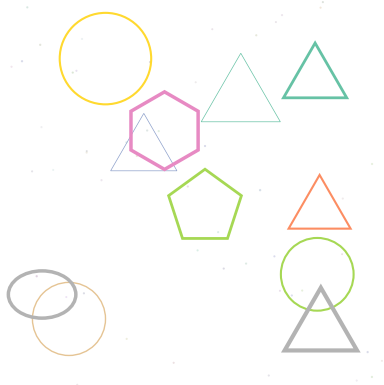[{"shape": "triangle", "thickness": 0.5, "radius": 0.59, "center": [0.625, 0.743]}, {"shape": "triangle", "thickness": 2, "radius": 0.47, "center": [0.818, 0.793]}, {"shape": "triangle", "thickness": 1.5, "radius": 0.46, "center": [0.83, 0.453]}, {"shape": "triangle", "thickness": 0.5, "radius": 0.5, "center": [0.373, 0.606]}, {"shape": "hexagon", "thickness": 2.5, "radius": 0.5, "center": [0.427, 0.661]}, {"shape": "pentagon", "thickness": 2, "radius": 0.5, "center": [0.532, 0.461]}, {"shape": "circle", "thickness": 1.5, "radius": 0.47, "center": [0.824, 0.287]}, {"shape": "circle", "thickness": 1.5, "radius": 0.59, "center": [0.274, 0.848]}, {"shape": "circle", "thickness": 1, "radius": 0.47, "center": [0.179, 0.172]}, {"shape": "triangle", "thickness": 3, "radius": 0.54, "center": [0.833, 0.144]}, {"shape": "oval", "thickness": 2.5, "radius": 0.44, "center": [0.109, 0.235]}]